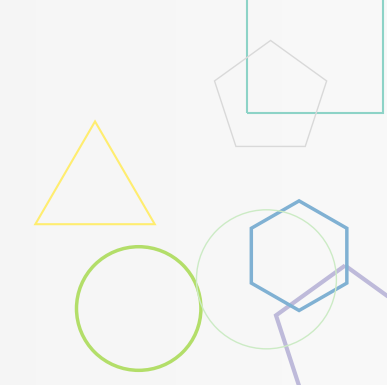[{"shape": "square", "thickness": 1.5, "radius": 0.88, "center": [0.812, 0.881]}, {"shape": "pentagon", "thickness": 3, "radius": 0.94, "center": [0.891, 0.123]}, {"shape": "hexagon", "thickness": 2.5, "radius": 0.71, "center": [0.772, 0.336]}, {"shape": "circle", "thickness": 2.5, "radius": 0.8, "center": [0.358, 0.199]}, {"shape": "pentagon", "thickness": 1, "radius": 0.76, "center": [0.698, 0.743]}, {"shape": "circle", "thickness": 1, "radius": 0.9, "center": [0.688, 0.274]}, {"shape": "triangle", "thickness": 1.5, "radius": 0.89, "center": [0.245, 0.507]}]